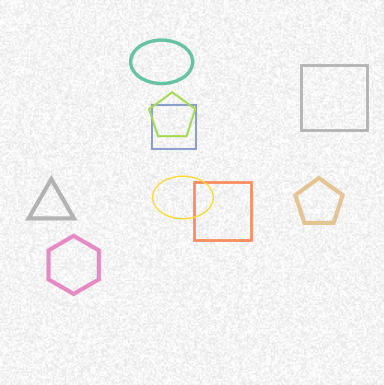[{"shape": "oval", "thickness": 2.5, "radius": 0.4, "center": [0.42, 0.839]}, {"shape": "square", "thickness": 2, "radius": 0.37, "center": [0.578, 0.453]}, {"shape": "square", "thickness": 1.5, "radius": 0.29, "center": [0.453, 0.67]}, {"shape": "hexagon", "thickness": 3, "radius": 0.38, "center": [0.191, 0.312]}, {"shape": "pentagon", "thickness": 1.5, "radius": 0.32, "center": [0.447, 0.697]}, {"shape": "oval", "thickness": 1, "radius": 0.39, "center": [0.475, 0.487]}, {"shape": "pentagon", "thickness": 3, "radius": 0.32, "center": [0.829, 0.473]}, {"shape": "square", "thickness": 2, "radius": 0.43, "center": [0.867, 0.747]}, {"shape": "triangle", "thickness": 3, "radius": 0.34, "center": [0.133, 0.467]}]